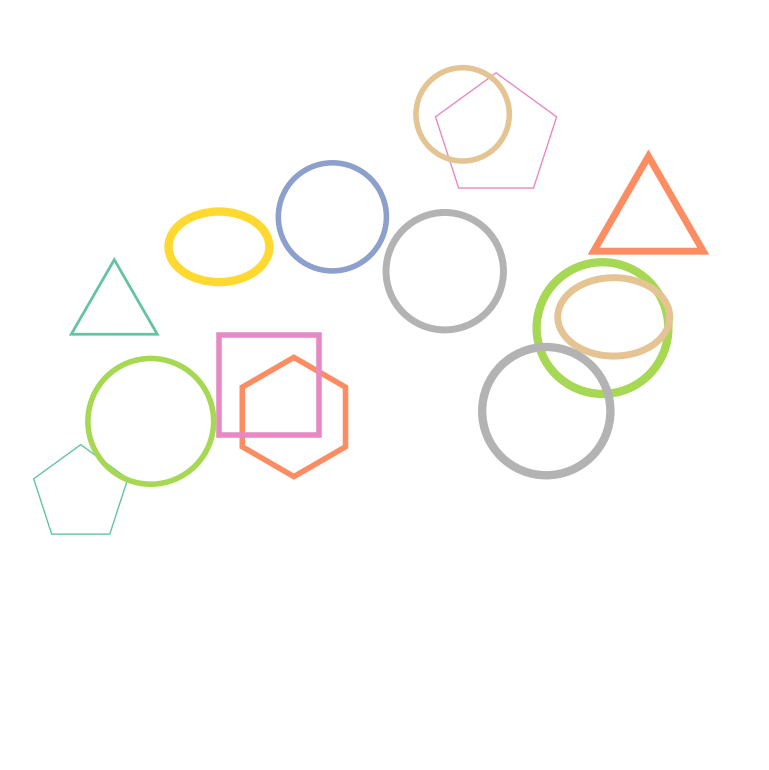[{"shape": "triangle", "thickness": 1, "radius": 0.32, "center": [0.148, 0.598]}, {"shape": "pentagon", "thickness": 0.5, "radius": 0.32, "center": [0.105, 0.358]}, {"shape": "triangle", "thickness": 2.5, "radius": 0.41, "center": [0.842, 0.715]}, {"shape": "hexagon", "thickness": 2, "radius": 0.39, "center": [0.382, 0.458]}, {"shape": "circle", "thickness": 2, "radius": 0.35, "center": [0.432, 0.718]}, {"shape": "square", "thickness": 2, "radius": 0.32, "center": [0.35, 0.5]}, {"shape": "pentagon", "thickness": 0.5, "radius": 0.41, "center": [0.644, 0.823]}, {"shape": "circle", "thickness": 3, "radius": 0.43, "center": [0.782, 0.574]}, {"shape": "circle", "thickness": 2, "radius": 0.41, "center": [0.196, 0.453]}, {"shape": "oval", "thickness": 3, "radius": 0.33, "center": [0.284, 0.679]}, {"shape": "oval", "thickness": 2.5, "radius": 0.36, "center": [0.797, 0.588]}, {"shape": "circle", "thickness": 2, "radius": 0.3, "center": [0.601, 0.851]}, {"shape": "circle", "thickness": 3, "radius": 0.42, "center": [0.709, 0.466]}, {"shape": "circle", "thickness": 2.5, "radius": 0.38, "center": [0.578, 0.648]}]